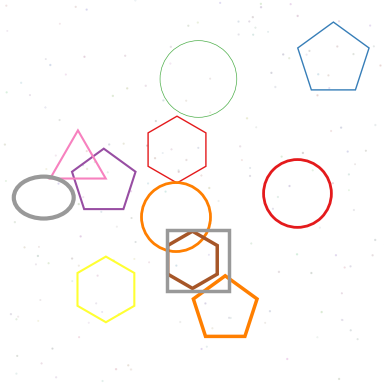[{"shape": "circle", "thickness": 2, "radius": 0.44, "center": [0.773, 0.497]}, {"shape": "hexagon", "thickness": 1, "radius": 0.43, "center": [0.46, 0.611]}, {"shape": "pentagon", "thickness": 1, "radius": 0.49, "center": [0.866, 0.845]}, {"shape": "circle", "thickness": 0.5, "radius": 0.5, "center": [0.515, 0.795]}, {"shape": "pentagon", "thickness": 1.5, "radius": 0.43, "center": [0.27, 0.527]}, {"shape": "circle", "thickness": 2, "radius": 0.45, "center": [0.457, 0.436]}, {"shape": "pentagon", "thickness": 2.5, "radius": 0.44, "center": [0.585, 0.197]}, {"shape": "hexagon", "thickness": 1.5, "radius": 0.43, "center": [0.275, 0.248]}, {"shape": "hexagon", "thickness": 2.5, "radius": 0.37, "center": [0.5, 0.325]}, {"shape": "triangle", "thickness": 1.5, "radius": 0.42, "center": [0.202, 0.578]}, {"shape": "oval", "thickness": 3, "radius": 0.39, "center": [0.114, 0.487]}, {"shape": "square", "thickness": 2.5, "radius": 0.4, "center": [0.514, 0.323]}]